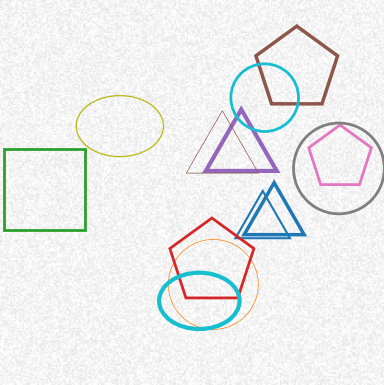[{"shape": "triangle", "thickness": 1.5, "radius": 0.41, "center": [0.682, 0.422]}, {"shape": "triangle", "thickness": 2.5, "radius": 0.45, "center": [0.712, 0.435]}, {"shape": "circle", "thickness": 0.5, "radius": 0.58, "center": [0.554, 0.261]}, {"shape": "square", "thickness": 2, "radius": 0.53, "center": [0.116, 0.508]}, {"shape": "pentagon", "thickness": 2, "radius": 0.57, "center": [0.55, 0.319]}, {"shape": "triangle", "thickness": 3, "radius": 0.53, "center": [0.627, 0.609]}, {"shape": "triangle", "thickness": 0.5, "radius": 0.54, "center": [0.577, 0.604]}, {"shape": "pentagon", "thickness": 2.5, "radius": 0.56, "center": [0.771, 0.821]}, {"shape": "pentagon", "thickness": 2, "radius": 0.43, "center": [0.883, 0.59]}, {"shape": "circle", "thickness": 2, "radius": 0.59, "center": [0.88, 0.563]}, {"shape": "oval", "thickness": 1, "radius": 0.57, "center": [0.311, 0.672]}, {"shape": "circle", "thickness": 2, "radius": 0.44, "center": [0.687, 0.746]}, {"shape": "oval", "thickness": 3, "radius": 0.52, "center": [0.518, 0.219]}]